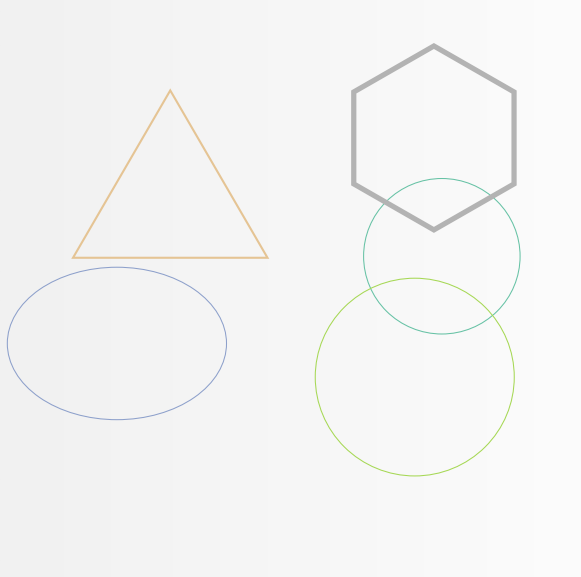[{"shape": "circle", "thickness": 0.5, "radius": 0.67, "center": [0.76, 0.555]}, {"shape": "oval", "thickness": 0.5, "radius": 0.94, "center": [0.201, 0.404]}, {"shape": "circle", "thickness": 0.5, "radius": 0.86, "center": [0.714, 0.346]}, {"shape": "triangle", "thickness": 1, "radius": 0.97, "center": [0.293, 0.649]}, {"shape": "hexagon", "thickness": 2.5, "radius": 0.8, "center": [0.747, 0.76]}]